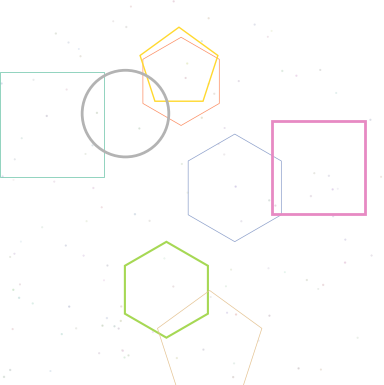[{"shape": "square", "thickness": 0.5, "radius": 0.68, "center": [0.135, 0.676]}, {"shape": "hexagon", "thickness": 0.5, "radius": 0.57, "center": [0.47, 0.789]}, {"shape": "hexagon", "thickness": 0.5, "radius": 0.7, "center": [0.61, 0.512]}, {"shape": "square", "thickness": 2, "radius": 0.61, "center": [0.827, 0.566]}, {"shape": "hexagon", "thickness": 1.5, "radius": 0.62, "center": [0.432, 0.247]}, {"shape": "pentagon", "thickness": 1, "radius": 0.53, "center": [0.465, 0.823]}, {"shape": "pentagon", "thickness": 0.5, "radius": 0.71, "center": [0.545, 0.103]}, {"shape": "circle", "thickness": 2, "radius": 0.56, "center": [0.326, 0.705]}]